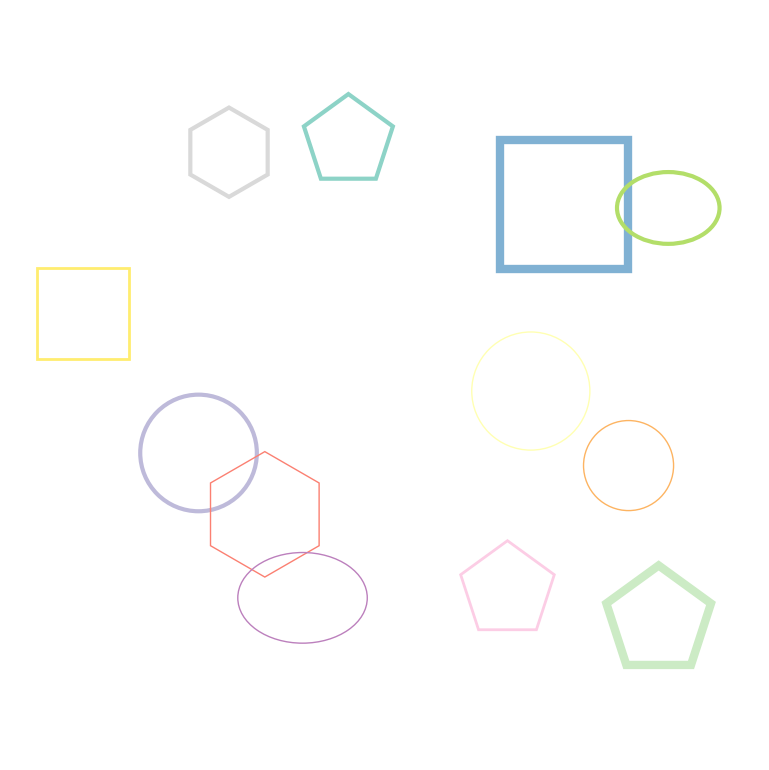[{"shape": "pentagon", "thickness": 1.5, "radius": 0.3, "center": [0.452, 0.817]}, {"shape": "circle", "thickness": 0.5, "radius": 0.38, "center": [0.689, 0.492]}, {"shape": "circle", "thickness": 1.5, "radius": 0.38, "center": [0.258, 0.412]}, {"shape": "hexagon", "thickness": 0.5, "radius": 0.41, "center": [0.344, 0.332]}, {"shape": "square", "thickness": 3, "radius": 0.42, "center": [0.733, 0.735]}, {"shape": "circle", "thickness": 0.5, "radius": 0.29, "center": [0.816, 0.395]}, {"shape": "oval", "thickness": 1.5, "radius": 0.33, "center": [0.868, 0.73]}, {"shape": "pentagon", "thickness": 1, "radius": 0.32, "center": [0.659, 0.234]}, {"shape": "hexagon", "thickness": 1.5, "radius": 0.29, "center": [0.297, 0.802]}, {"shape": "oval", "thickness": 0.5, "radius": 0.42, "center": [0.393, 0.224]}, {"shape": "pentagon", "thickness": 3, "radius": 0.36, "center": [0.855, 0.194]}, {"shape": "square", "thickness": 1, "radius": 0.3, "center": [0.108, 0.593]}]